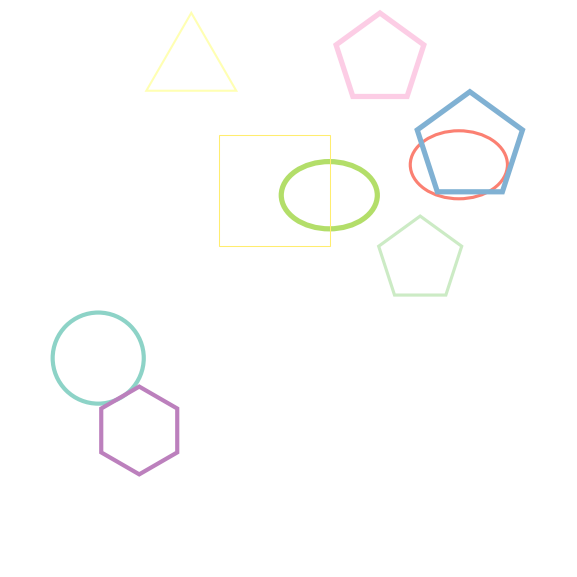[{"shape": "circle", "thickness": 2, "radius": 0.39, "center": [0.17, 0.379]}, {"shape": "triangle", "thickness": 1, "radius": 0.45, "center": [0.331, 0.887]}, {"shape": "oval", "thickness": 1.5, "radius": 0.42, "center": [0.795, 0.714]}, {"shape": "pentagon", "thickness": 2.5, "radius": 0.48, "center": [0.814, 0.745]}, {"shape": "oval", "thickness": 2.5, "radius": 0.42, "center": [0.57, 0.661]}, {"shape": "pentagon", "thickness": 2.5, "radius": 0.4, "center": [0.658, 0.897]}, {"shape": "hexagon", "thickness": 2, "radius": 0.38, "center": [0.241, 0.254]}, {"shape": "pentagon", "thickness": 1.5, "radius": 0.38, "center": [0.728, 0.549]}, {"shape": "square", "thickness": 0.5, "radius": 0.48, "center": [0.475, 0.669]}]